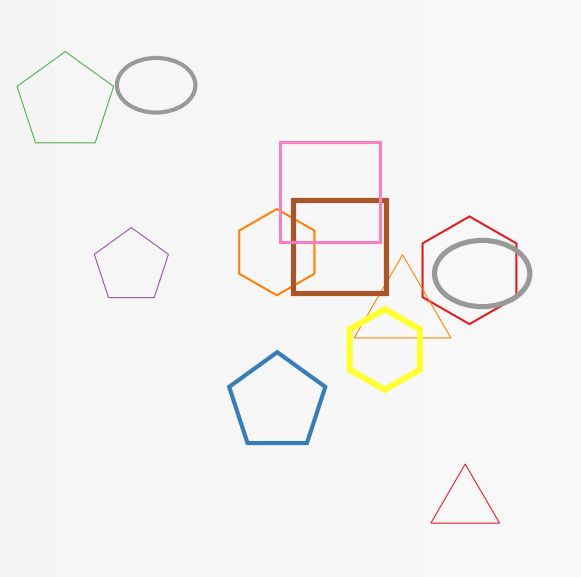[{"shape": "hexagon", "thickness": 1, "radius": 0.47, "center": [0.808, 0.531]}, {"shape": "triangle", "thickness": 0.5, "radius": 0.34, "center": [0.8, 0.127]}, {"shape": "pentagon", "thickness": 2, "radius": 0.43, "center": [0.477, 0.302]}, {"shape": "pentagon", "thickness": 0.5, "radius": 0.44, "center": [0.112, 0.822]}, {"shape": "pentagon", "thickness": 0.5, "radius": 0.33, "center": [0.226, 0.538]}, {"shape": "hexagon", "thickness": 1, "radius": 0.37, "center": [0.476, 0.562]}, {"shape": "triangle", "thickness": 0.5, "radius": 0.48, "center": [0.693, 0.462]}, {"shape": "hexagon", "thickness": 3, "radius": 0.35, "center": [0.662, 0.394]}, {"shape": "square", "thickness": 2.5, "radius": 0.4, "center": [0.584, 0.572]}, {"shape": "square", "thickness": 1.5, "radius": 0.43, "center": [0.568, 0.666]}, {"shape": "oval", "thickness": 2, "radius": 0.34, "center": [0.269, 0.852]}, {"shape": "oval", "thickness": 2.5, "radius": 0.41, "center": [0.83, 0.525]}]